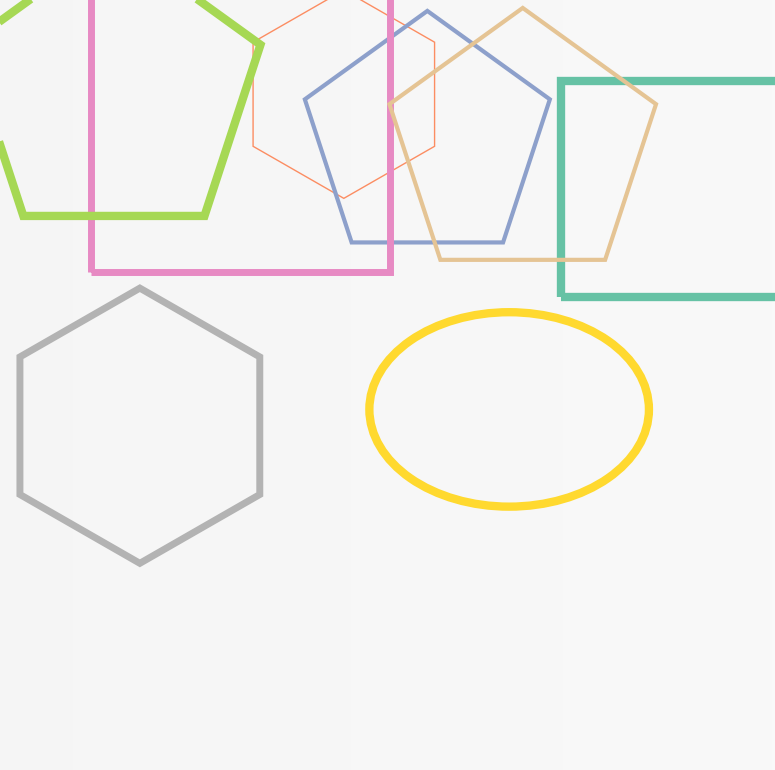[{"shape": "square", "thickness": 3, "radius": 0.7, "center": [0.864, 0.755]}, {"shape": "hexagon", "thickness": 0.5, "radius": 0.68, "center": [0.444, 0.878]}, {"shape": "pentagon", "thickness": 1.5, "radius": 0.83, "center": [0.551, 0.82]}, {"shape": "square", "thickness": 2.5, "radius": 0.97, "center": [0.311, 0.84]}, {"shape": "pentagon", "thickness": 3, "radius": 0.99, "center": [0.147, 0.88]}, {"shape": "oval", "thickness": 3, "radius": 0.9, "center": [0.657, 0.468]}, {"shape": "pentagon", "thickness": 1.5, "radius": 0.9, "center": [0.674, 0.809]}, {"shape": "hexagon", "thickness": 2.5, "radius": 0.89, "center": [0.18, 0.447]}]